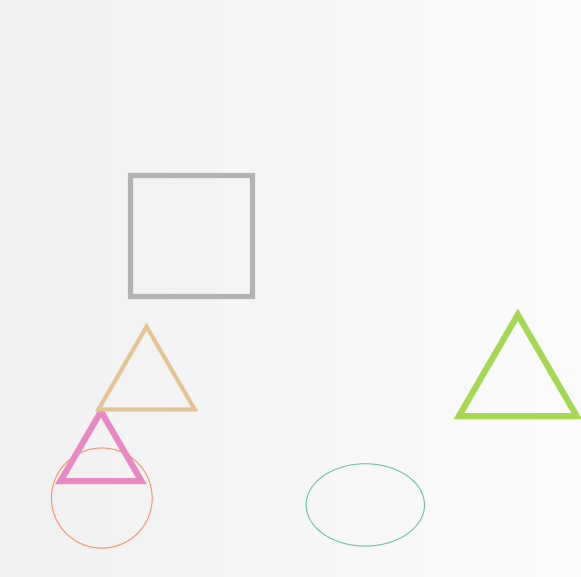[{"shape": "oval", "thickness": 0.5, "radius": 0.51, "center": [0.628, 0.125]}, {"shape": "circle", "thickness": 0.5, "radius": 0.43, "center": [0.175, 0.137]}, {"shape": "triangle", "thickness": 3, "radius": 0.4, "center": [0.174, 0.206]}, {"shape": "triangle", "thickness": 3, "radius": 0.59, "center": [0.891, 0.337]}, {"shape": "triangle", "thickness": 2, "radius": 0.48, "center": [0.252, 0.338]}, {"shape": "square", "thickness": 2.5, "radius": 0.52, "center": [0.329, 0.591]}]